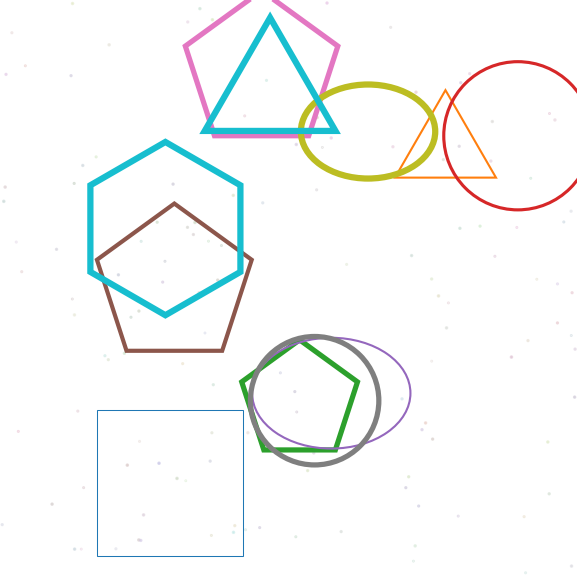[{"shape": "square", "thickness": 0.5, "radius": 0.63, "center": [0.294, 0.163]}, {"shape": "triangle", "thickness": 1, "radius": 0.5, "center": [0.771, 0.742]}, {"shape": "pentagon", "thickness": 2.5, "radius": 0.53, "center": [0.519, 0.305]}, {"shape": "circle", "thickness": 1.5, "radius": 0.64, "center": [0.897, 0.764]}, {"shape": "oval", "thickness": 1, "radius": 0.69, "center": [0.574, 0.318]}, {"shape": "pentagon", "thickness": 2, "radius": 0.7, "center": [0.302, 0.506]}, {"shape": "pentagon", "thickness": 2.5, "radius": 0.69, "center": [0.453, 0.876]}, {"shape": "circle", "thickness": 2.5, "radius": 0.56, "center": [0.545, 0.305]}, {"shape": "oval", "thickness": 3, "radius": 0.58, "center": [0.637, 0.771]}, {"shape": "triangle", "thickness": 3, "radius": 0.65, "center": [0.468, 0.838]}, {"shape": "hexagon", "thickness": 3, "radius": 0.75, "center": [0.286, 0.603]}]